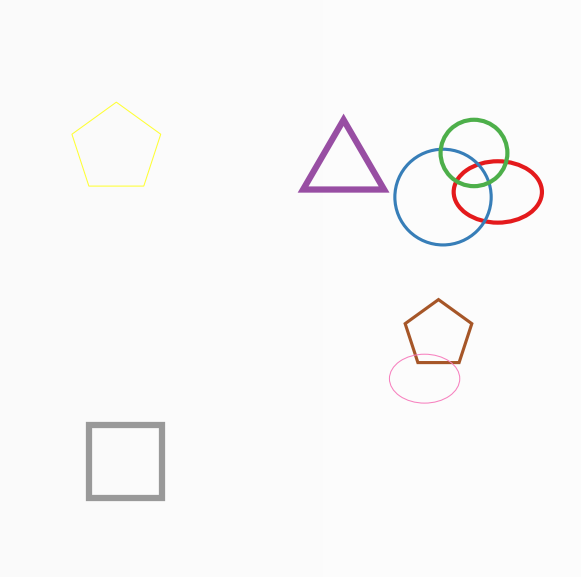[{"shape": "oval", "thickness": 2, "radius": 0.38, "center": [0.856, 0.667]}, {"shape": "circle", "thickness": 1.5, "radius": 0.41, "center": [0.762, 0.658]}, {"shape": "circle", "thickness": 2, "radius": 0.29, "center": [0.815, 0.734]}, {"shape": "triangle", "thickness": 3, "radius": 0.4, "center": [0.591, 0.711]}, {"shape": "pentagon", "thickness": 0.5, "radius": 0.4, "center": [0.2, 0.742]}, {"shape": "pentagon", "thickness": 1.5, "radius": 0.3, "center": [0.754, 0.42]}, {"shape": "oval", "thickness": 0.5, "radius": 0.3, "center": [0.73, 0.343]}, {"shape": "square", "thickness": 3, "radius": 0.31, "center": [0.216, 0.2]}]